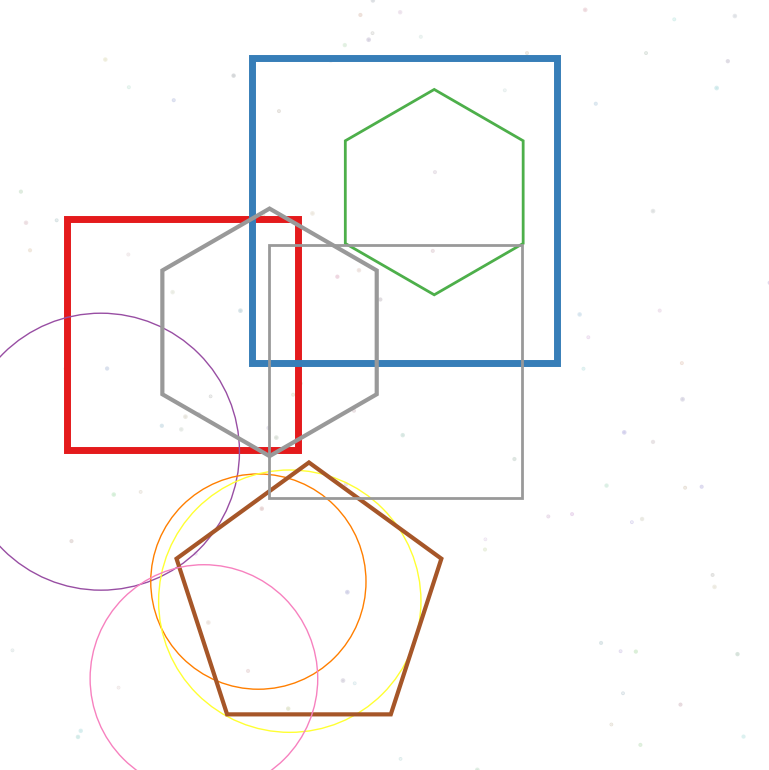[{"shape": "square", "thickness": 2.5, "radius": 0.75, "center": [0.237, 0.566]}, {"shape": "square", "thickness": 2.5, "radius": 0.99, "center": [0.525, 0.727]}, {"shape": "hexagon", "thickness": 1, "radius": 0.67, "center": [0.564, 0.75]}, {"shape": "circle", "thickness": 0.5, "radius": 0.9, "center": [0.131, 0.413]}, {"shape": "circle", "thickness": 0.5, "radius": 0.7, "center": [0.336, 0.245]}, {"shape": "circle", "thickness": 0.5, "radius": 0.85, "center": [0.376, 0.219]}, {"shape": "pentagon", "thickness": 1.5, "radius": 0.9, "center": [0.401, 0.219]}, {"shape": "circle", "thickness": 0.5, "radius": 0.74, "center": [0.265, 0.119]}, {"shape": "square", "thickness": 1, "radius": 0.82, "center": [0.514, 0.517]}, {"shape": "hexagon", "thickness": 1.5, "radius": 0.8, "center": [0.35, 0.568]}]